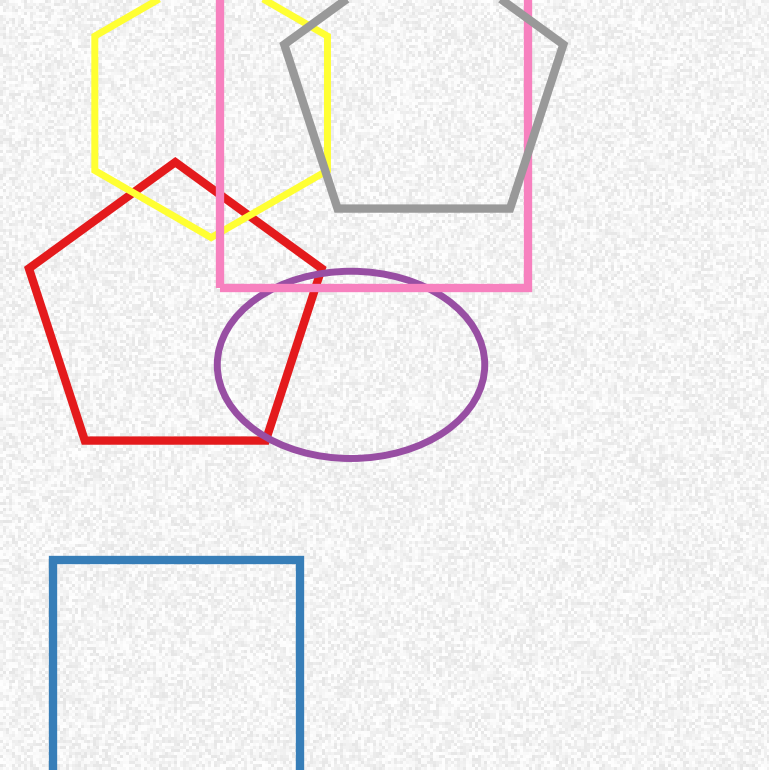[{"shape": "pentagon", "thickness": 3, "radius": 1.0, "center": [0.228, 0.59]}, {"shape": "square", "thickness": 3, "radius": 0.8, "center": [0.229, 0.113]}, {"shape": "oval", "thickness": 2.5, "radius": 0.87, "center": [0.456, 0.526]}, {"shape": "hexagon", "thickness": 2.5, "radius": 0.87, "center": [0.274, 0.866]}, {"shape": "square", "thickness": 3, "radius": 1.0, "center": [0.486, 0.826]}, {"shape": "pentagon", "thickness": 3, "radius": 0.95, "center": [0.55, 0.883]}]